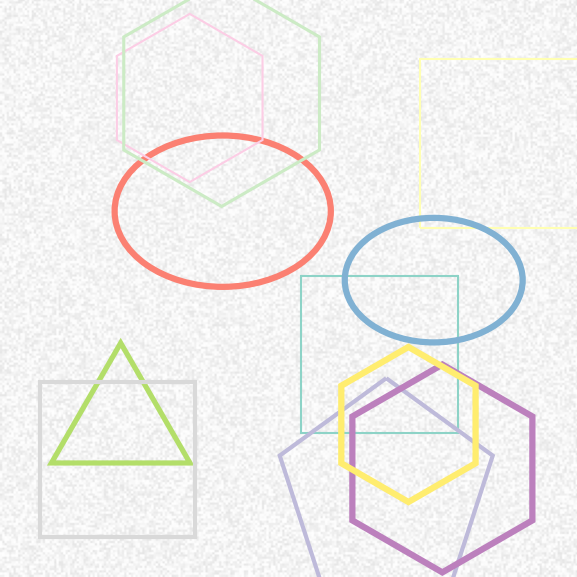[{"shape": "square", "thickness": 1, "radius": 0.68, "center": [0.658, 0.385]}, {"shape": "square", "thickness": 1, "radius": 0.73, "center": [0.874, 0.751]}, {"shape": "pentagon", "thickness": 2, "radius": 0.97, "center": [0.669, 0.15]}, {"shape": "oval", "thickness": 3, "radius": 0.94, "center": [0.386, 0.633]}, {"shape": "oval", "thickness": 3, "radius": 0.77, "center": [0.751, 0.514]}, {"shape": "triangle", "thickness": 2.5, "radius": 0.69, "center": [0.209, 0.267]}, {"shape": "hexagon", "thickness": 1, "radius": 0.73, "center": [0.329, 0.829]}, {"shape": "square", "thickness": 2, "radius": 0.67, "center": [0.203, 0.204]}, {"shape": "hexagon", "thickness": 3, "radius": 0.9, "center": [0.766, 0.188]}, {"shape": "hexagon", "thickness": 1.5, "radius": 0.98, "center": [0.384, 0.837]}, {"shape": "hexagon", "thickness": 3, "radius": 0.67, "center": [0.707, 0.264]}]